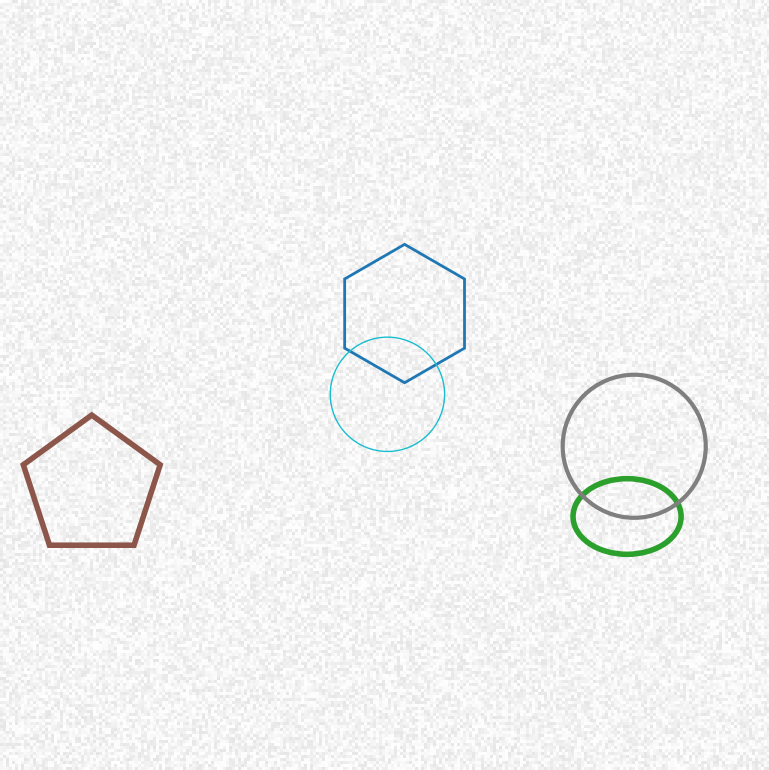[{"shape": "hexagon", "thickness": 1, "radius": 0.45, "center": [0.525, 0.593]}, {"shape": "oval", "thickness": 2, "radius": 0.35, "center": [0.814, 0.329]}, {"shape": "pentagon", "thickness": 2, "radius": 0.47, "center": [0.119, 0.368]}, {"shape": "circle", "thickness": 1.5, "radius": 0.46, "center": [0.824, 0.42]}, {"shape": "circle", "thickness": 0.5, "radius": 0.37, "center": [0.503, 0.488]}]